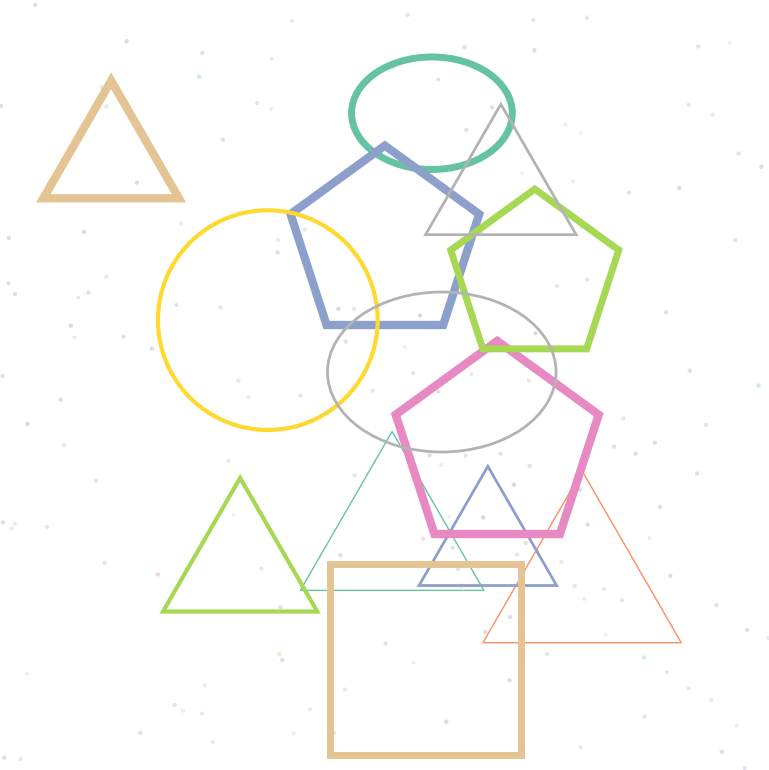[{"shape": "triangle", "thickness": 0.5, "radius": 0.69, "center": [0.509, 0.302]}, {"shape": "oval", "thickness": 2.5, "radius": 0.52, "center": [0.561, 0.853]}, {"shape": "triangle", "thickness": 0.5, "radius": 0.74, "center": [0.756, 0.24]}, {"shape": "pentagon", "thickness": 3, "radius": 0.64, "center": [0.5, 0.682]}, {"shape": "triangle", "thickness": 1, "radius": 0.52, "center": [0.634, 0.291]}, {"shape": "pentagon", "thickness": 3, "radius": 0.69, "center": [0.646, 0.419]}, {"shape": "triangle", "thickness": 1.5, "radius": 0.58, "center": [0.312, 0.264]}, {"shape": "pentagon", "thickness": 2.5, "radius": 0.57, "center": [0.694, 0.64]}, {"shape": "circle", "thickness": 1.5, "radius": 0.71, "center": [0.348, 0.584]}, {"shape": "triangle", "thickness": 3, "radius": 0.51, "center": [0.144, 0.793]}, {"shape": "square", "thickness": 2.5, "radius": 0.62, "center": [0.553, 0.144]}, {"shape": "oval", "thickness": 1, "radius": 0.74, "center": [0.574, 0.517]}, {"shape": "triangle", "thickness": 1, "radius": 0.56, "center": [0.65, 0.752]}]